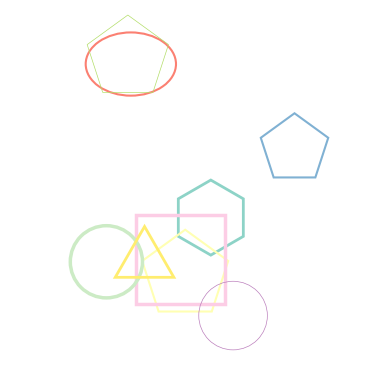[{"shape": "hexagon", "thickness": 2, "radius": 0.49, "center": [0.548, 0.435]}, {"shape": "pentagon", "thickness": 1.5, "radius": 0.59, "center": [0.481, 0.286]}, {"shape": "oval", "thickness": 1.5, "radius": 0.59, "center": [0.34, 0.834]}, {"shape": "pentagon", "thickness": 1.5, "radius": 0.46, "center": [0.765, 0.614]}, {"shape": "pentagon", "thickness": 0.5, "radius": 0.56, "center": [0.332, 0.85]}, {"shape": "square", "thickness": 2.5, "radius": 0.58, "center": [0.468, 0.326]}, {"shape": "circle", "thickness": 0.5, "radius": 0.45, "center": [0.605, 0.18]}, {"shape": "circle", "thickness": 2.5, "radius": 0.47, "center": [0.276, 0.32]}, {"shape": "triangle", "thickness": 2, "radius": 0.44, "center": [0.375, 0.324]}]